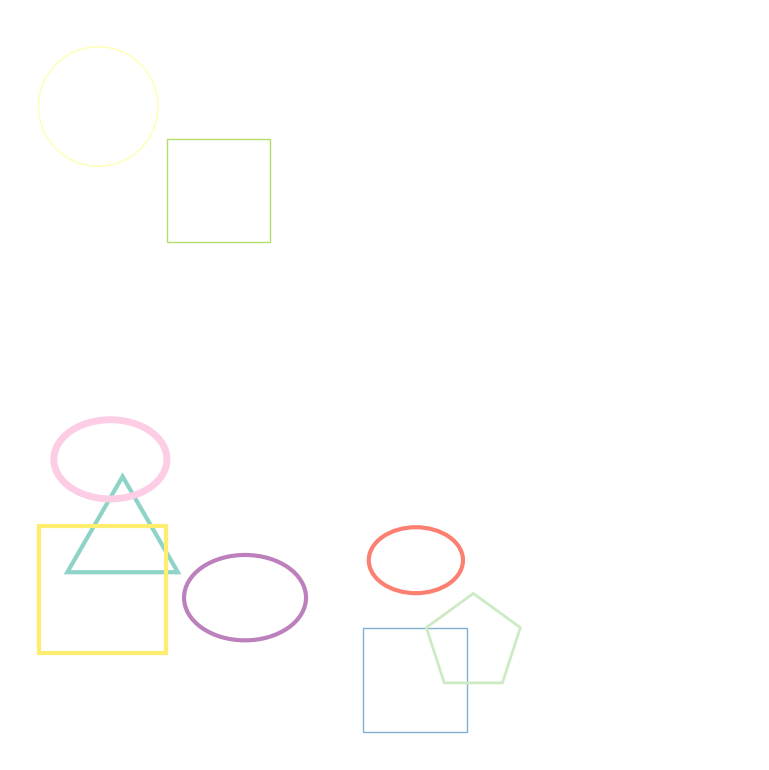[{"shape": "triangle", "thickness": 1.5, "radius": 0.41, "center": [0.159, 0.298]}, {"shape": "circle", "thickness": 0.5, "radius": 0.39, "center": [0.128, 0.862]}, {"shape": "oval", "thickness": 1.5, "radius": 0.31, "center": [0.54, 0.272]}, {"shape": "square", "thickness": 0.5, "radius": 0.34, "center": [0.539, 0.117]}, {"shape": "square", "thickness": 0.5, "radius": 0.33, "center": [0.284, 0.752]}, {"shape": "oval", "thickness": 2.5, "radius": 0.37, "center": [0.143, 0.403]}, {"shape": "oval", "thickness": 1.5, "radius": 0.4, "center": [0.318, 0.224]}, {"shape": "pentagon", "thickness": 1, "radius": 0.32, "center": [0.615, 0.165]}, {"shape": "square", "thickness": 1.5, "radius": 0.41, "center": [0.133, 0.234]}]